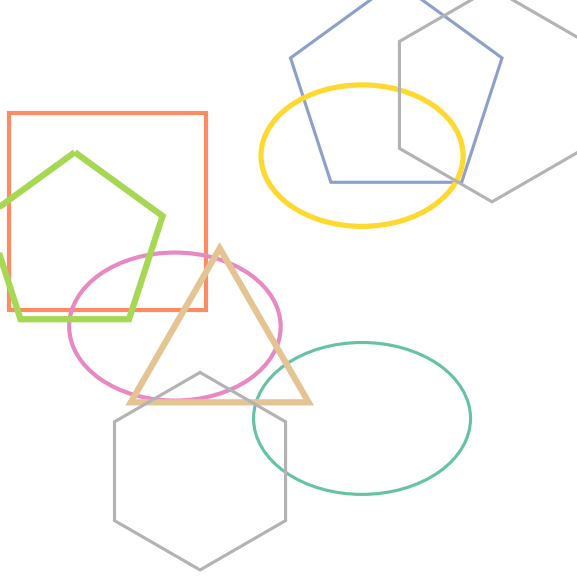[{"shape": "oval", "thickness": 1.5, "radius": 0.94, "center": [0.627, 0.275]}, {"shape": "square", "thickness": 2, "radius": 0.85, "center": [0.187, 0.633]}, {"shape": "pentagon", "thickness": 1.5, "radius": 0.96, "center": [0.686, 0.839]}, {"shape": "oval", "thickness": 2, "radius": 0.92, "center": [0.303, 0.434]}, {"shape": "pentagon", "thickness": 3, "radius": 0.8, "center": [0.129, 0.576]}, {"shape": "oval", "thickness": 2.5, "radius": 0.87, "center": [0.627, 0.73]}, {"shape": "triangle", "thickness": 3, "radius": 0.89, "center": [0.38, 0.391]}, {"shape": "hexagon", "thickness": 1.5, "radius": 0.93, "center": [0.852, 0.835]}, {"shape": "hexagon", "thickness": 1.5, "radius": 0.86, "center": [0.346, 0.183]}]